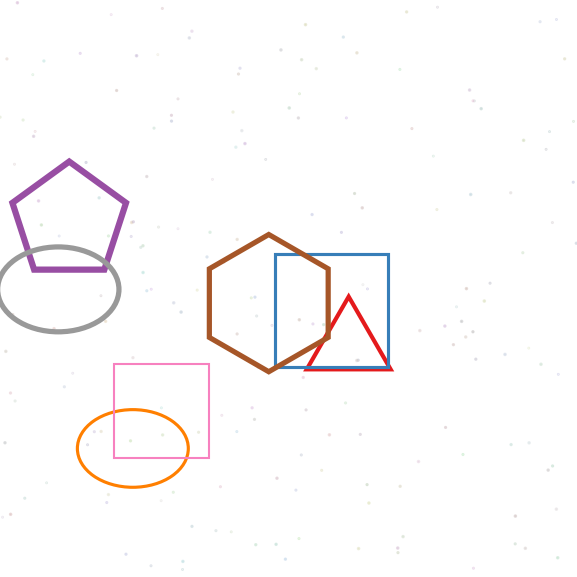[{"shape": "triangle", "thickness": 2, "radius": 0.42, "center": [0.604, 0.402]}, {"shape": "square", "thickness": 1.5, "radius": 0.49, "center": [0.574, 0.461]}, {"shape": "pentagon", "thickness": 3, "radius": 0.52, "center": [0.12, 0.616]}, {"shape": "oval", "thickness": 1.5, "radius": 0.48, "center": [0.23, 0.223]}, {"shape": "hexagon", "thickness": 2.5, "radius": 0.59, "center": [0.465, 0.474]}, {"shape": "square", "thickness": 1, "radius": 0.41, "center": [0.28, 0.288]}, {"shape": "oval", "thickness": 2.5, "radius": 0.53, "center": [0.101, 0.498]}]